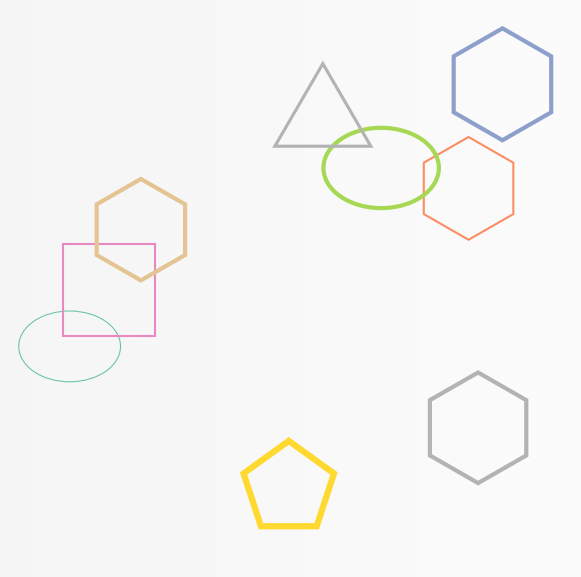[{"shape": "oval", "thickness": 0.5, "radius": 0.44, "center": [0.12, 0.399]}, {"shape": "hexagon", "thickness": 1, "radius": 0.44, "center": [0.806, 0.673]}, {"shape": "hexagon", "thickness": 2, "radius": 0.48, "center": [0.864, 0.853]}, {"shape": "square", "thickness": 1, "radius": 0.4, "center": [0.187, 0.497]}, {"shape": "oval", "thickness": 2, "radius": 0.5, "center": [0.656, 0.708]}, {"shape": "pentagon", "thickness": 3, "radius": 0.41, "center": [0.497, 0.154]}, {"shape": "hexagon", "thickness": 2, "radius": 0.44, "center": [0.242, 0.601]}, {"shape": "triangle", "thickness": 1.5, "radius": 0.48, "center": [0.555, 0.794]}, {"shape": "hexagon", "thickness": 2, "radius": 0.48, "center": [0.823, 0.258]}]